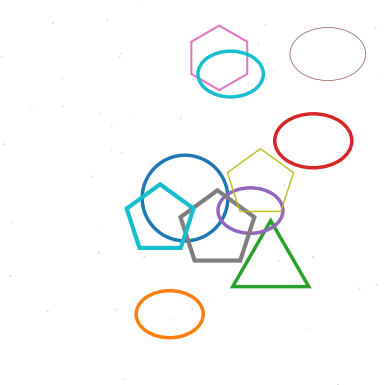[{"shape": "circle", "thickness": 2.5, "radius": 0.56, "center": [0.481, 0.486]}, {"shape": "oval", "thickness": 2.5, "radius": 0.44, "center": [0.441, 0.184]}, {"shape": "triangle", "thickness": 2.5, "radius": 0.57, "center": [0.703, 0.313]}, {"shape": "oval", "thickness": 2.5, "radius": 0.5, "center": [0.814, 0.634]}, {"shape": "oval", "thickness": 2.5, "radius": 0.42, "center": [0.651, 0.453]}, {"shape": "oval", "thickness": 0.5, "radius": 0.49, "center": [0.852, 0.86]}, {"shape": "hexagon", "thickness": 1.5, "radius": 0.42, "center": [0.57, 0.85]}, {"shape": "pentagon", "thickness": 3, "radius": 0.5, "center": [0.565, 0.405]}, {"shape": "pentagon", "thickness": 1, "radius": 0.45, "center": [0.676, 0.524]}, {"shape": "pentagon", "thickness": 3, "radius": 0.46, "center": [0.416, 0.43]}, {"shape": "oval", "thickness": 2.5, "radius": 0.42, "center": [0.599, 0.808]}]